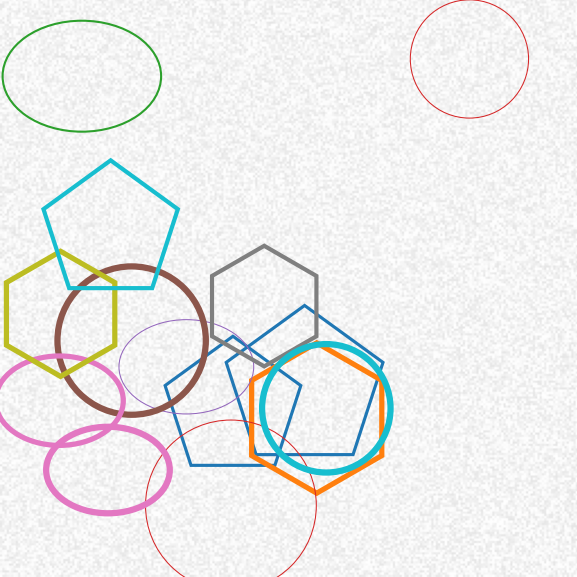[{"shape": "pentagon", "thickness": 1.5, "radius": 0.62, "center": [0.403, 0.293]}, {"shape": "pentagon", "thickness": 1.5, "radius": 0.71, "center": [0.527, 0.327]}, {"shape": "hexagon", "thickness": 2.5, "radius": 0.65, "center": [0.548, 0.275]}, {"shape": "oval", "thickness": 1, "radius": 0.69, "center": [0.142, 0.867]}, {"shape": "circle", "thickness": 0.5, "radius": 0.51, "center": [0.813, 0.897]}, {"shape": "circle", "thickness": 0.5, "radius": 0.74, "center": [0.4, 0.124]}, {"shape": "oval", "thickness": 0.5, "radius": 0.58, "center": [0.323, 0.364]}, {"shape": "circle", "thickness": 3, "radius": 0.64, "center": [0.228, 0.409]}, {"shape": "oval", "thickness": 3, "radius": 0.54, "center": [0.187, 0.185]}, {"shape": "oval", "thickness": 2.5, "radius": 0.55, "center": [0.103, 0.305]}, {"shape": "hexagon", "thickness": 2, "radius": 0.52, "center": [0.458, 0.469]}, {"shape": "hexagon", "thickness": 2.5, "radius": 0.54, "center": [0.105, 0.456]}, {"shape": "pentagon", "thickness": 2, "radius": 0.61, "center": [0.192, 0.599]}, {"shape": "circle", "thickness": 3, "radius": 0.56, "center": [0.565, 0.292]}]